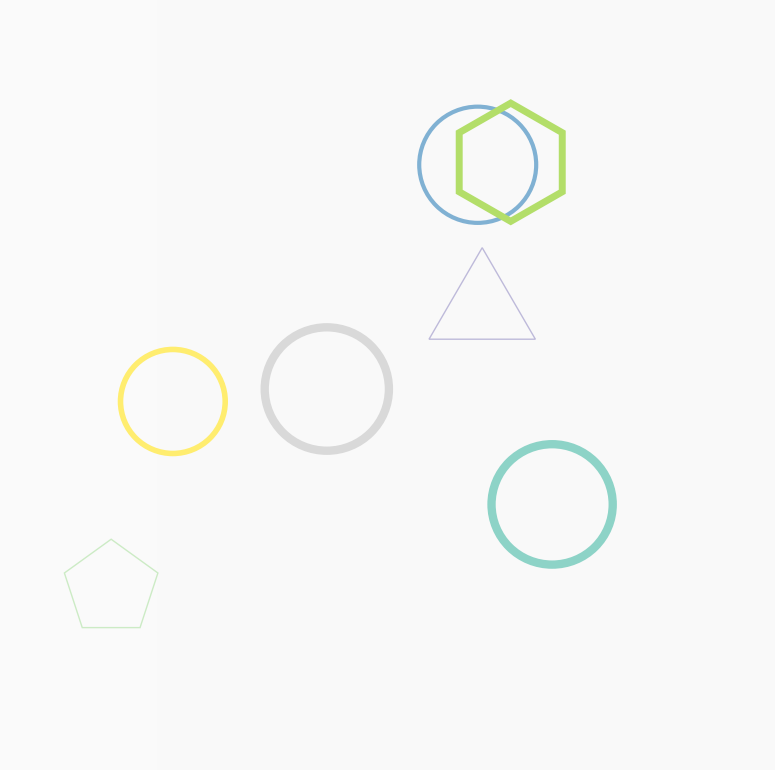[{"shape": "circle", "thickness": 3, "radius": 0.39, "center": [0.712, 0.345]}, {"shape": "triangle", "thickness": 0.5, "radius": 0.4, "center": [0.622, 0.599]}, {"shape": "circle", "thickness": 1.5, "radius": 0.38, "center": [0.616, 0.786]}, {"shape": "hexagon", "thickness": 2.5, "radius": 0.38, "center": [0.659, 0.789]}, {"shape": "circle", "thickness": 3, "radius": 0.4, "center": [0.422, 0.495]}, {"shape": "pentagon", "thickness": 0.5, "radius": 0.32, "center": [0.143, 0.236]}, {"shape": "circle", "thickness": 2, "radius": 0.34, "center": [0.223, 0.479]}]